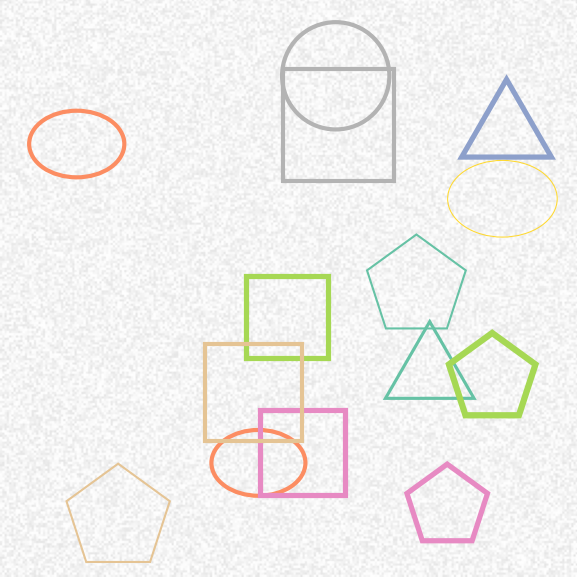[{"shape": "triangle", "thickness": 1.5, "radius": 0.44, "center": [0.744, 0.354]}, {"shape": "pentagon", "thickness": 1, "radius": 0.45, "center": [0.721, 0.503]}, {"shape": "oval", "thickness": 2, "radius": 0.41, "center": [0.133, 0.75]}, {"shape": "oval", "thickness": 2, "radius": 0.41, "center": [0.447, 0.198]}, {"shape": "triangle", "thickness": 2.5, "radius": 0.45, "center": [0.877, 0.772]}, {"shape": "pentagon", "thickness": 2.5, "radius": 0.37, "center": [0.774, 0.122]}, {"shape": "square", "thickness": 2.5, "radius": 0.37, "center": [0.524, 0.216]}, {"shape": "pentagon", "thickness": 3, "radius": 0.39, "center": [0.852, 0.344]}, {"shape": "square", "thickness": 2.5, "radius": 0.36, "center": [0.497, 0.45]}, {"shape": "oval", "thickness": 0.5, "radius": 0.47, "center": [0.87, 0.655]}, {"shape": "pentagon", "thickness": 1, "radius": 0.47, "center": [0.205, 0.102]}, {"shape": "square", "thickness": 2, "radius": 0.42, "center": [0.439, 0.319]}, {"shape": "square", "thickness": 2, "radius": 0.48, "center": [0.586, 0.783]}, {"shape": "circle", "thickness": 2, "radius": 0.46, "center": [0.581, 0.868]}]